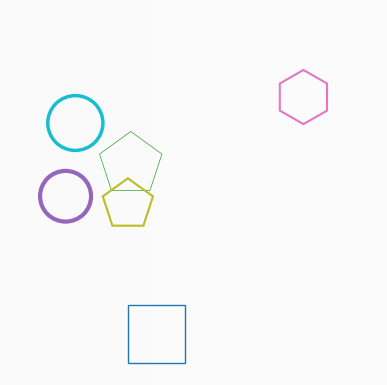[{"shape": "square", "thickness": 1, "radius": 0.37, "center": [0.404, 0.133]}, {"shape": "pentagon", "thickness": 0.5, "radius": 0.42, "center": [0.337, 0.574]}, {"shape": "circle", "thickness": 3, "radius": 0.33, "center": [0.169, 0.49]}, {"shape": "hexagon", "thickness": 1.5, "radius": 0.35, "center": [0.783, 0.748]}, {"shape": "pentagon", "thickness": 1.5, "radius": 0.34, "center": [0.33, 0.469]}, {"shape": "circle", "thickness": 2.5, "radius": 0.36, "center": [0.194, 0.68]}]